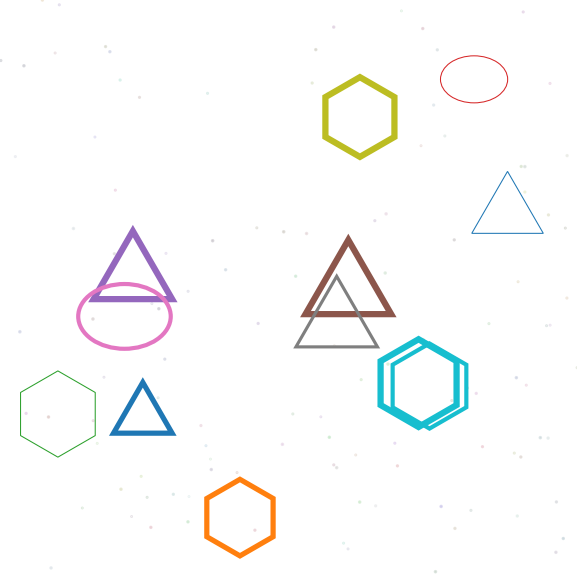[{"shape": "triangle", "thickness": 0.5, "radius": 0.36, "center": [0.879, 0.631]}, {"shape": "triangle", "thickness": 2.5, "radius": 0.29, "center": [0.247, 0.278]}, {"shape": "hexagon", "thickness": 2.5, "radius": 0.33, "center": [0.416, 0.103]}, {"shape": "hexagon", "thickness": 0.5, "radius": 0.37, "center": [0.1, 0.282]}, {"shape": "oval", "thickness": 0.5, "radius": 0.29, "center": [0.821, 0.862]}, {"shape": "triangle", "thickness": 3, "radius": 0.39, "center": [0.23, 0.52]}, {"shape": "triangle", "thickness": 3, "radius": 0.43, "center": [0.603, 0.498]}, {"shape": "oval", "thickness": 2, "radius": 0.4, "center": [0.216, 0.451]}, {"shape": "triangle", "thickness": 1.5, "radius": 0.41, "center": [0.583, 0.439]}, {"shape": "hexagon", "thickness": 3, "radius": 0.35, "center": [0.623, 0.797]}, {"shape": "hexagon", "thickness": 3, "radius": 0.38, "center": [0.725, 0.336]}, {"shape": "hexagon", "thickness": 2, "radius": 0.37, "center": [0.744, 0.331]}]